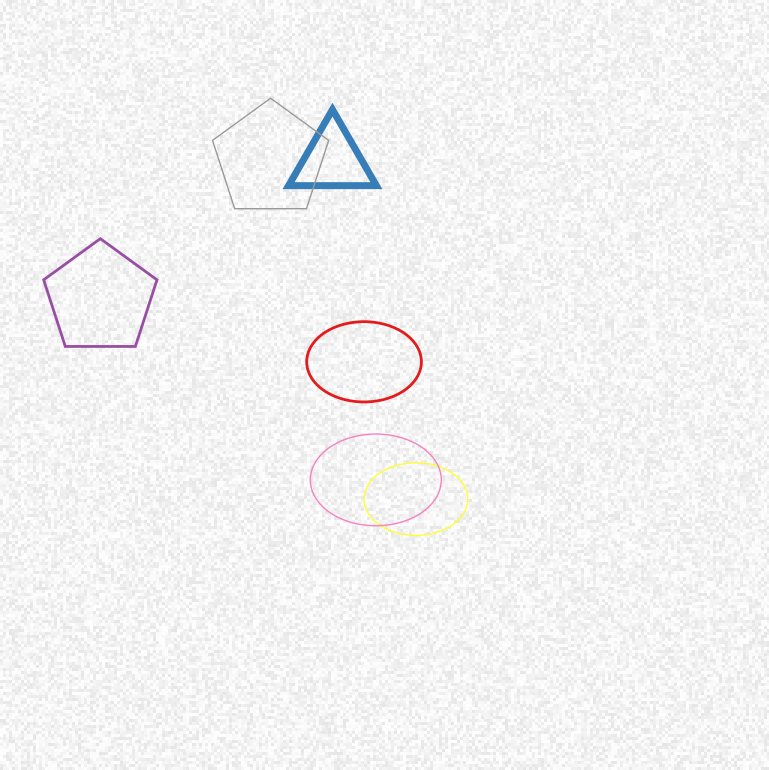[{"shape": "oval", "thickness": 1, "radius": 0.37, "center": [0.473, 0.53]}, {"shape": "triangle", "thickness": 2.5, "radius": 0.33, "center": [0.432, 0.792]}, {"shape": "pentagon", "thickness": 1, "radius": 0.39, "center": [0.13, 0.613]}, {"shape": "oval", "thickness": 0.5, "radius": 0.34, "center": [0.54, 0.352]}, {"shape": "oval", "thickness": 0.5, "radius": 0.43, "center": [0.488, 0.377]}, {"shape": "pentagon", "thickness": 0.5, "radius": 0.4, "center": [0.351, 0.793]}]